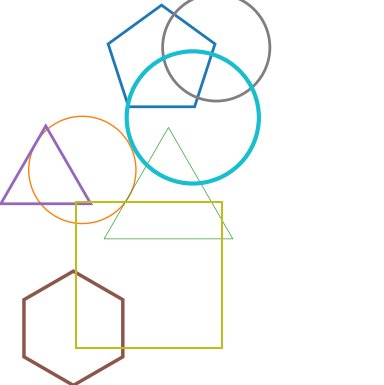[{"shape": "pentagon", "thickness": 2, "radius": 0.73, "center": [0.42, 0.841]}, {"shape": "circle", "thickness": 1, "radius": 0.7, "center": [0.214, 0.559]}, {"shape": "triangle", "thickness": 0.5, "radius": 0.96, "center": [0.438, 0.476]}, {"shape": "triangle", "thickness": 2, "radius": 0.67, "center": [0.119, 0.538]}, {"shape": "hexagon", "thickness": 2.5, "radius": 0.74, "center": [0.191, 0.147]}, {"shape": "circle", "thickness": 2, "radius": 0.7, "center": [0.562, 0.877]}, {"shape": "square", "thickness": 1.5, "radius": 0.95, "center": [0.387, 0.286]}, {"shape": "circle", "thickness": 3, "radius": 0.86, "center": [0.501, 0.695]}]